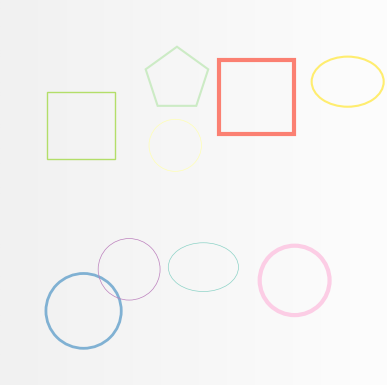[{"shape": "oval", "thickness": 0.5, "radius": 0.45, "center": [0.525, 0.306]}, {"shape": "circle", "thickness": 0.5, "radius": 0.34, "center": [0.452, 0.623]}, {"shape": "square", "thickness": 3, "radius": 0.48, "center": [0.662, 0.749]}, {"shape": "circle", "thickness": 2, "radius": 0.49, "center": [0.216, 0.192]}, {"shape": "square", "thickness": 1, "radius": 0.44, "center": [0.209, 0.674]}, {"shape": "circle", "thickness": 3, "radius": 0.45, "center": [0.76, 0.272]}, {"shape": "circle", "thickness": 0.5, "radius": 0.4, "center": [0.333, 0.3]}, {"shape": "pentagon", "thickness": 1.5, "radius": 0.42, "center": [0.457, 0.794]}, {"shape": "oval", "thickness": 1.5, "radius": 0.46, "center": [0.897, 0.788]}]